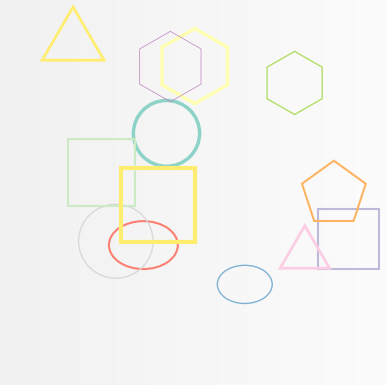[{"shape": "circle", "thickness": 2.5, "radius": 0.43, "center": [0.43, 0.654]}, {"shape": "hexagon", "thickness": 2.5, "radius": 0.49, "center": [0.503, 0.828]}, {"shape": "square", "thickness": 1.5, "radius": 0.39, "center": [0.9, 0.379]}, {"shape": "oval", "thickness": 1.5, "radius": 0.44, "center": [0.37, 0.363]}, {"shape": "oval", "thickness": 1, "radius": 0.35, "center": [0.632, 0.261]}, {"shape": "pentagon", "thickness": 1.5, "radius": 0.43, "center": [0.862, 0.496]}, {"shape": "hexagon", "thickness": 1, "radius": 0.41, "center": [0.76, 0.785]}, {"shape": "triangle", "thickness": 2, "radius": 0.37, "center": [0.787, 0.34]}, {"shape": "circle", "thickness": 1, "radius": 0.48, "center": [0.299, 0.373]}, {"shape": "hexagon", "thickness": 0.5, "radius": 0.46, "center": [0.44, 0.827]}, {"shape": "square", "thickness": 1.5, "radius": 0.43, "center": [0.263, 0.551]}, {"shape": "triangle", "thickness": 2, "radius": 0.46, "center": [0.189, 0.89]}, {"shape": "square", "thickness": 3, "radius": 0.48, "center": [0.407, 0.467]}]